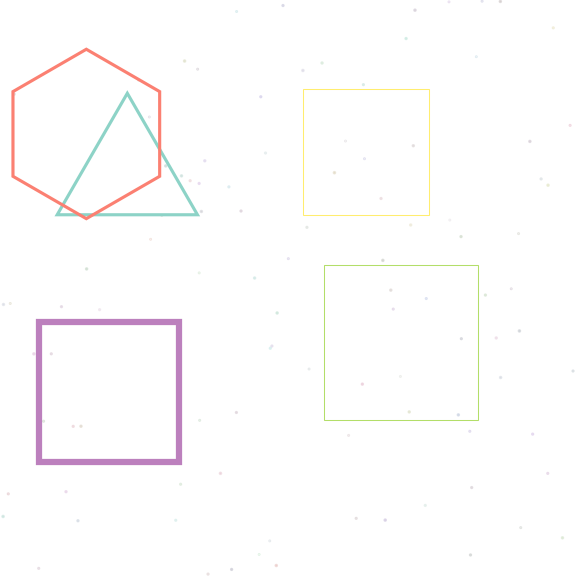[{"shape": "triangle", "thickness": 1.5, "radius": 0.7, "center": [0.22, 0.697]}, {"shape": "hexagon", "thickness": 1.5, "radius": 0.73, "center": [0.149, 0.767]}, {"shape": "square", "thickness": 0.5, "radius": 0.67, "center": [0.694, 0.406]}, {"shape": "square", "thickness": 3, "radius": 0.6, "center": [0.189, 0.321]}, {"shape": "square", "thickness": 0.5, "radius": 0.55, "center": [0.634, 0.736]}]